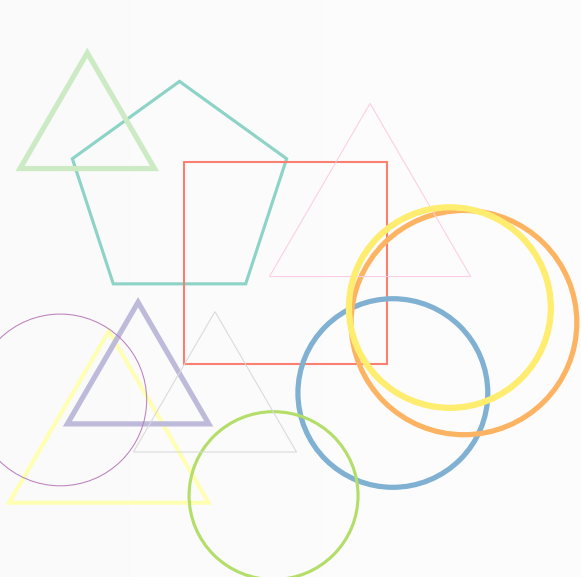[{"shape": "pentagon", "thickness": 1.5, "radius": 0.97, "center": [0.309, 0.664]}, {"shape": "triangle", "thickness": 2, "radius": 0.99, "center": [0.187, 0.228]}, {"shape": "triangle", "thickness": 2.5, "radius": 0.7, "center": [0.238, 0.335]}, {"shape": "square", "thickness": 1, "radius": 0.88, "center": [0.491, 0.544]}, {"shape": "circle", "thickness": 2.5, "radius": 0.82, "center": [0.676, 0.319]}, {"shape": "circle", "thickness": 2.5, "radius": 0.97, "center": [0.798, 0.441]}, {"shape": "circle", "thickness": 1.5, "radius": 0.73, "center": [0.471, 0.141]}, {"shape": "triangle", "thickness": 0.5, "radius": 1.0, "center": [0.637, 0.62]}, {"shape": "triangle", "thickness": 0.5, "radius": 0.81, "center": [0.37, 0.297]}, {"shape": "circle", "thickness": 0.5, "radius": 0.74, "center": [0.104, 0.307]}, {"shape": "triangle", "thickness": 2.5, "radius": 0.67, "center": [0.15, 0.774]}, {"shape": "circle", "thickness": 3, "radius": 0.87, "center": [0.774, 0.467]}]